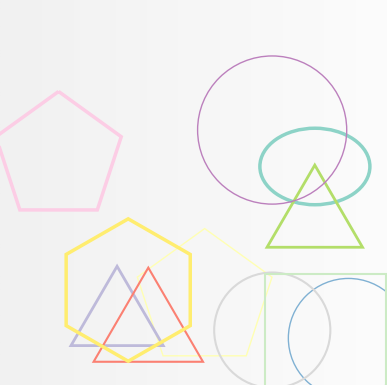[{"shape": "oval", "thickness": 2.5, "radius": 0.71, "center": [0.813, 0.568]}, {"shape": "pentagon", "thickness": 1, "radius": 0.91, "center": [0.528, 0.224]}, {"shape": "triangle", "thickness": 2, "radius": 0.69, "center": [0.302, 0.171]}, {"shape": "triangle", "thickness": 1.5, "radius": 0.81, "center": [0.383, 0.142]}, {"shape": "circle", "thickness": 1, "radius": 0.78, "center": [0.899, 0.122]}, {"shape": "triangle", "thickness": 2, "radius": 0.71, "center": [0.812, 0.429]}, {"shape": "pentagon", "thickness": 2.5, "radius": 0.85, "center": [0.151, 0.592]}, {"shape": "circle", "thickness": 1.5, "radius": 0.75, "center": [0.703, 0.142]}, {"shape": "circle", "thickness": 1, "radius": 0.96, "center": [0.702, 0.662]}, {"shape": "square", "thickness": 1.5, "radius": 0.78, "center": [0.839, 0.134]}, {"shape": "hexagon", "thickness": 2.5, "radius": 0.92, "center": [0.331, 0.247]}]